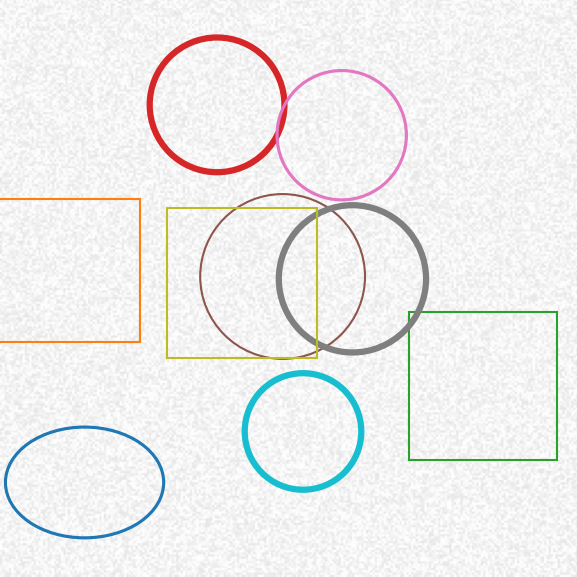[{"shape": "oval", "thickness": 1.5, "radius": 0.69, "center": [0.146, 0.164]}, {"shape": "square", "thickness": 1, "radius": 0.62, "center": [0.118, 0.531]}, {"shape": "square", "thickness": 1, "radius": 0.64, "center": [0.836, 0.33]}, {"shape": "circle", "thickness": 3, "radius": 0.58, "center": [0.376, 0.818]}, {"shape": "circle", "thickness": 1, "radius": 0.71, "center": [0.489, 0.52]}, {"shape": "circle", "thickness": 1.5, "radius": 0.56, "center": [0.592, 0.765]}, {"shape": "circle", "thickness": 3, "radius": 0.64, "center": [0.61, 0.516]}, {"shape": "square", "thickness": 1, "radius": 0.65, "center": [0.42, 0.509]}, {"shape": "circle", "thickness": 3, "radius": 0.5, "center": [0.525, 0.252]}]